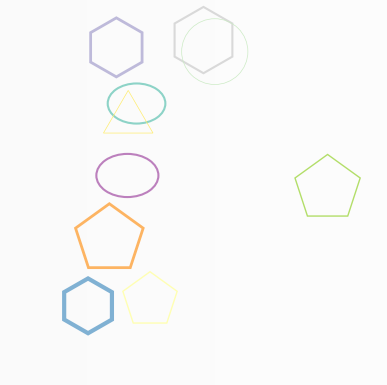[{"shape": "oval", "thickness": 1.5, "radius": 0.37, "center": [0.352, 0.731]}, {"shape": "pentagon", "thickness": 1, "radius": 0.37, "center": [0.387, 0.221]}, {"shape": "hexagon", "thickness": 2, "radius": 0.38, "center": [0.3, 0.877]}, {"shape": "hexagon", "thickness": 3, "radius": 0.36, "center": [0.227, 0.206]}, {"shape": "pentagon", "thickness": 2, "radius": 0.46, "center": [0.282, 0.379]}, {"shape": "pentagon", "thickness": 1, "radius": 0.44, "center": [0.845, 0.51]}, {"shape": "hexagon", "thickness": 1.5, "radius": 0.43, "center": [0.525, 0.896]}, {"shape": "oval", "thickness": 1.5, "radius": 0.4, "center": [0.329, 0.544]}, {"shape": "circle", "thickness": 0.5, "radius": 0.43, "center": [0.554, 0.866]}, {"shape": "triangle", "thickness": 0.5, "radius": 0.37, "center": [0.331, 0.691]}]